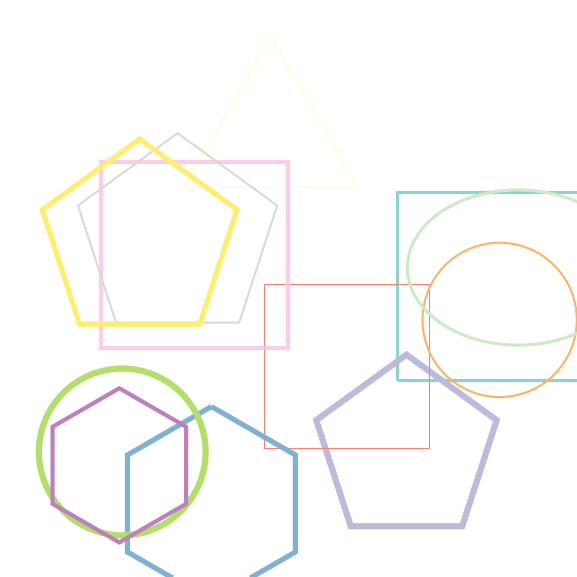[{"shape": "square", "thickness": 1.5, "radius": 0.81, "center": [0.849, 0.503]}, {"shape": "triangle", "thickness": 0.5, "radius": 0.87, "center": [0.469, 0.762]}, {"shape": "pentagon", "thickness": 3, "radius": 0.82, "center": [0.704, 0.221]}, {"shape": "square", "thickness": 0.5, "radius": 0.71, "center": [0.6, 0.365]}, {"shape": "hexagon", "thickness": 2.5, "radius": 0.84, "center": [0.366, 0.127]}, {"shape": "circle", "thickness": 1, "radius": 0.67, "center": [0.865, 0.445]}, {"shape": "circle", "thickness": 3, "radius": 0.72, "center": [0.212, 0.217]}, {"shape": "square", "thickness": 2, "radius": 0.81, "center": [0.337, 0.558]}, {"shape": "pentagon", "thickness": 1, "radius": 0.91, "center": [0.307, 0.587]}, {"shape": "hexagon", "thickness": 2, "radius": 0.67, "center": [0.207, 0.193]}, {"shape": "oval", "thickness": 1.5, "radius": 0.96, "center": [0.897, 0.536]}, {"shape": "pentagon", "thickness": 2.5, "radius": 0.89, "center": [0.242, 0.581]}]